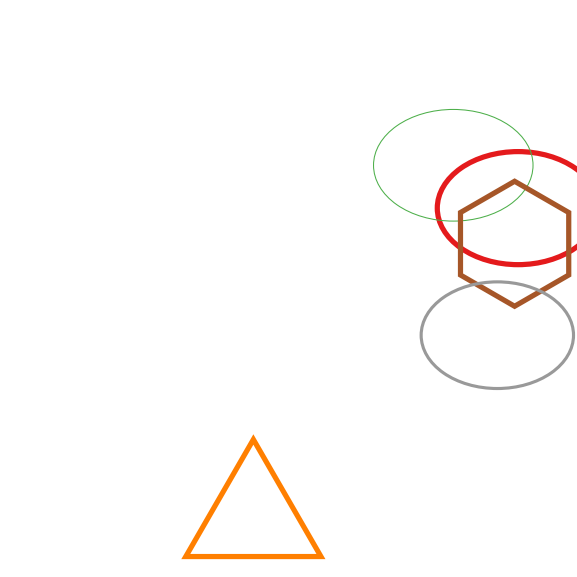[{"shape": "oval", "thickness": 2.5, "radius": 0.7, "center": [0.897, 0.639]}, {"shape": "oval", "thickness": 0.5, "radius": 0.69, "center": [0.785, 0.713]}, {"shape": "triangle", "thickness": 2.5, "radius": 0.68, "center": [0.439, 0.103]}, {"shape": "hexagon", "thickness": 2.5, "radius": 0.54, "center": [0.891, 0.577]}, {"shape": "oval", "thickness": 1.5, "radius": 0.66, "center": [0.861, 0.419]}]